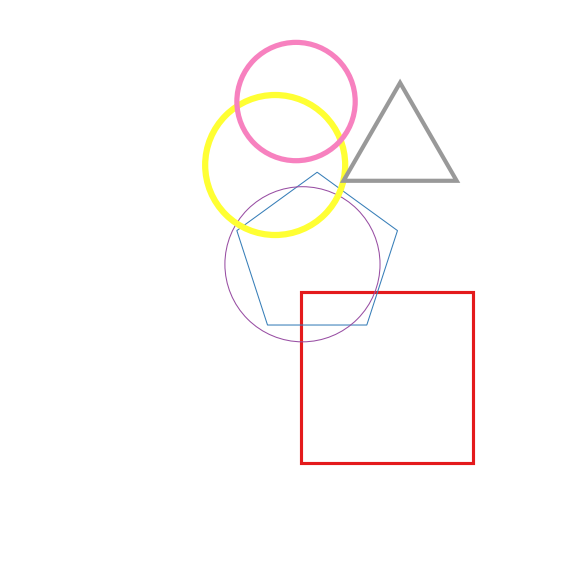[{"shape": "square", "thickness": 1.5, "radius": 0.74, "center": [0.67, 0.346]}, {"shape": "pentagon", "thickness": 0.5, "radius": 0.73, "center": [0.549, 0.555]}, {"shape": "circle", "thickness": 0.5, "radius": 0.67, "center": [0.524, 0.542]}, {"shape": "circle", "thickness": 3, "radius": 0.61, "center": [0.476, 0.713]}, {"shape": "circle", "thickness": 2.5, "radius": 0.51, "center": [0.513, 0.823]}, {"shape": "triangle", "thickness": 2, "radius": 0.57, "center": [0.693, 0.743]}]